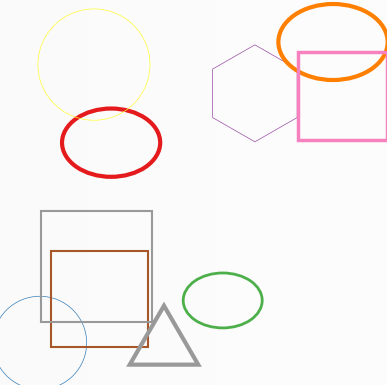[{"shape": "oval", "thickness": 3, "radius": 0.63, "center": [0.287, 0.629]}, {"shape": "circle", "thickness": 0.5, "radius": 0.61, "center": [0.103, 0.109]}, {"shape": "oval", "thickness": 2, "radius": 0.51, "center": [0.575, 0.22]}, {"shape": "hexagon", "thickness": 0.5, "radius": 0.63, "center": [0.658, 0.758]}, {"shape": "oval", "thickness": 3, "radius": 0.71, "center": [0.859, 0.891]}, {"shape": "circle", "thickness": 0.5, "radius": 0.72, "center": [0.242, 0.832]}, {"shape": "square", "thickness": 1.5, "radius": 0.63, "center": [0.258, 0.223]}, {"shape": "square", "thickness": 2.5, "radius": 0.57, "center": [0.885, 0.75]}, {"shape": "triangle", "thickness": 3, "radius": 0.51, "center": [0.423, 0.104]}, {"shape": "square", "thickness": 1.5, "radius": 0.72, "center": [0.248, 0.308]}]